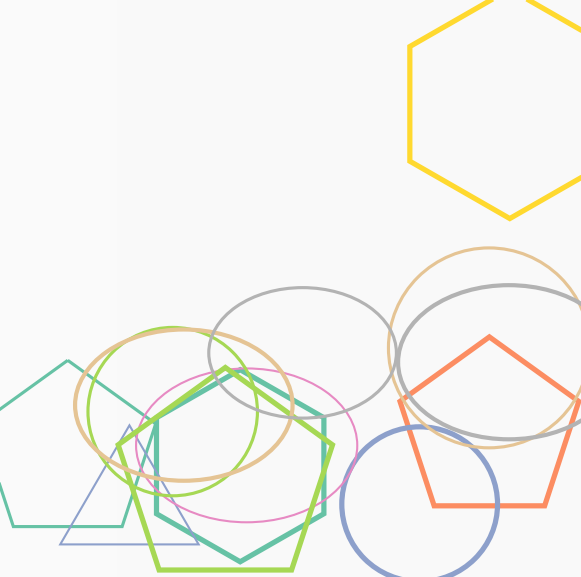[{"shape": "pentagon", "thickness": 1.5, "radius": 0.8, "center": [0.117, 0.216]}, {"shape": "hexagon", "thickness": 2.5, "radius": 0.83, "center": [0.413, 0.193]}, {"shape": "pentagon", "thickness": 2.5, "radius": 0.81, "center": [0.842, 0.254]}, {"shape": "triangle", "thickness": 1, "radius": 0.69, "center": [0.223, 0.125]}, {"shape": "circle", "thickness": 2.5, "radius": 0.67, "center": [0.722, 0.126]}, {"shape": "oval", "thickness": 1, "radius": 0.95, "center": [0.424, 0.228]}, {"shape": "circle", "thickness": 1.5, "radius": 0.73, "center": [0.297, 0.286]}, {"shape": "pentagon", "thickness": 2.5, "radius": 0.97, "center": [0.388, 0.169]}, {"shape": "hexagon", "thickness": 2.5, "radius": 0.99, "center": [0.877, 0.819]}, {"shape": "circle", "thickness": 1.5, "radius": 0.87, "center": [0.841, 0.397]}, {"shape": "oval", "thickness": 2, "radius": 0.94, "center": [0.316, 0.298]}, {"shape": "oval", "thickness": 1.5, "radius": 0.81, "center": [0.521, 0.388]}, {"shape": "oval", "thickness": 2, "radius": 0.95, "center": [0.876, 0.372]}]